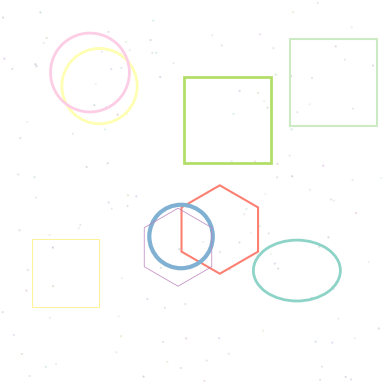[{"shape": "oval", "thickness": 2, "radius": 0.56, "center": [0.771, 0.297]}, {"shape": "circle", "thickness": 2, "radius": 0.49, "center": [0.259, 0.776]}, {"shape": "hexagon", "thickness": 1.5, "radius": 0.57, "center": [0.571, 0.404]}, {"shape": "circle", "thickness": 3, "radius": 0.41, "center": [0.47, 0.386]}, {"shape": "square", "thickness": 2, "radius": 0.56, "center": [0.591, 0.688]}, {"shape": "circle", "thickness": 2, "radius": 0.51, "center": [0.234, 0.812]}, {"shape": "hexagon", "thickness": 0.5, "radius": 0.51, "center": [0.462, 0.358]}, {"shape": "square", "thickness": 1.5, "radius": 0.56, "center": [0.866, 0.786]}, {"shape": "square", "thickness": 0.5, "radius": 0.44, "center": [0.169, 0.291]}]